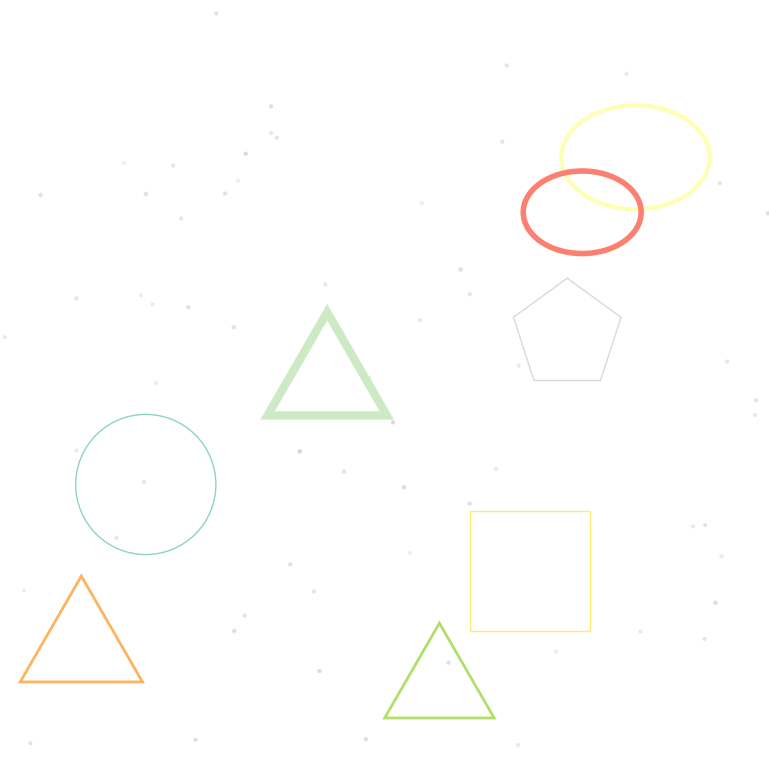[{"shape": "circle", "thickness": 0.5, "radius": 0.46, "center": [0.189, 0.371]}, {"shape": "oval", "thickness": 1.5, "radius": 0.48, "center": [0.825, 0.796]}, {"shape": "oval", "thickness": 2, "radius": 0.38, "center": [0.756, 0.724]}, {"shape": "triangle", "thickness": 1, "radius": 0.46, "center": [0.106, 0.16]}, {"shape": "triangle", "thickness": 1, "radius": 0.41, "center": [0.571, 0.109]}, {"shape": "pentagon", "thickness": 0.5, "radius": 0.37, "center": [0.737, 0.565]}, {"shape": "triangle", "thickness": 3, "radius": 0.45, "center": [0.425, 0.505]}, {"shape": "square", "thickness": 0.5, "radius": 0.39, "center": [0.688, 0.259]}]